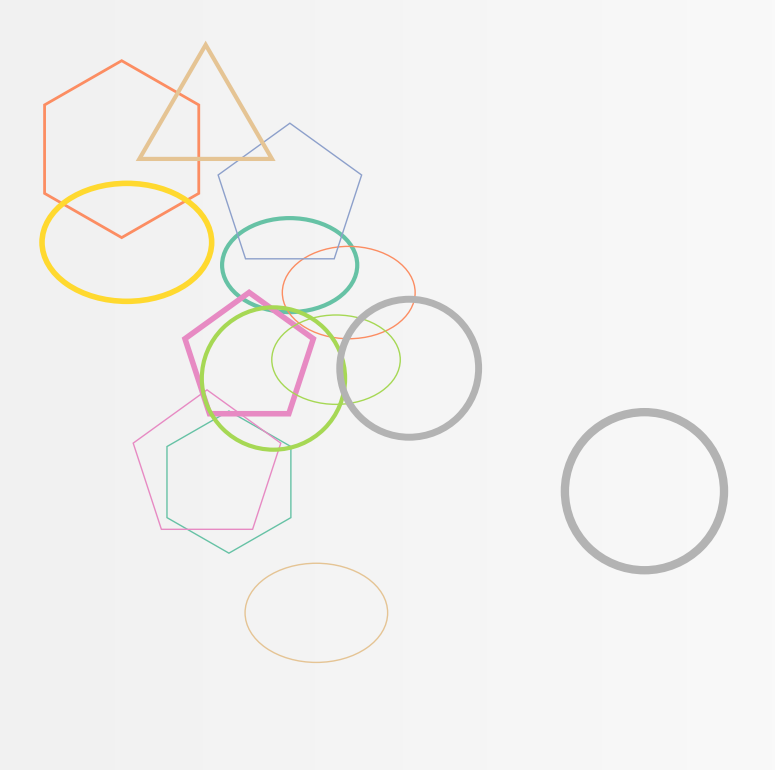[{"shape": "hexagon", "thickness": 0.5, "radius": 0.46, "center": [0.295, 0.374]}, {"shape": "oval", "thickness": 1.5, "radius": 0.44, "center": [0.374, 0.656]}, {"shape": "oval", "thickness": 0.5, "radius": 0.43, "center": [0.45, 0.62]}, {"shape": "hexagon", "thickness": 1, "radius": 0.57, "center": [0.157, 0.806]}, {"shape": "pentagon", "thickness": 0.5, "radius": 0.49, "center": [0.374, 0.743]}, {"shape": "pentagon", "thickness": 2, "radius": 0.44, "center": [0.321, 0.533]}, {"shape": "pentagon", "thickness": 0.5, "radius": 0.5, "center": [0.267, 0.394]}, {"shape": "circle", "thickness": 1.5, "radius": 0.46, "center": [0.353, 0.508]}, {"shape": "oval", "thickness": 0.5, "radius": 0.41, "center": [0.434, 0.533]}, {"shape": "oval", "thickness": 2, "radius": 0.55, "center": [0.164, 0.685]}, {"shape": "oval", "thickness": 0.5, "radius": 0.46, "center": [0.408, 0.204]}, {"shape": "triangle", "thickness": 1.5, "radius": 0.49, "center": [0.265, 0.843]}, {"shape": "circle", "thickness": 3, "radius": 0.51, "center": [0.832, 0.362]}, {"shape": "circle", "thickness": 2.5, "radius": 0.45, "center": [0.528, 0.522]}]